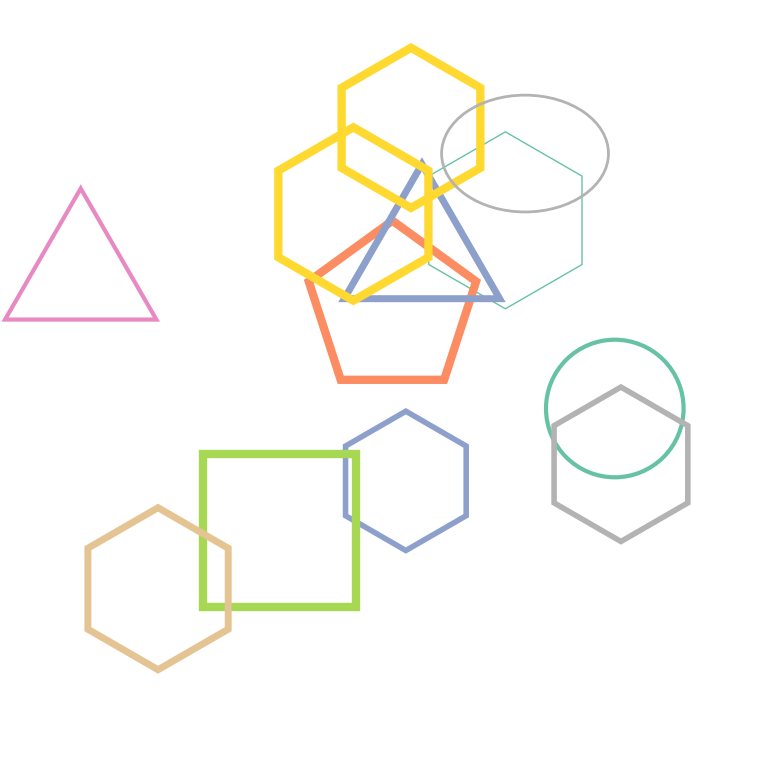[{"shape": "hexagon", "thickness": 0.5, "radius": 0.57, "center": [0.656, 0.714]}, {"shape": "circle", "thickness": 1.5, "radius": 0.45, "center": [0.798, 0.469]}, {"shape": "pentagon", "thickness": 3, "radius": 0.57, "center": [0.51, 0.599]}, {"shape": "hexagon", "thickness": 2, "radius": 0.45, "center": [0.527, 0.375]}, {"shape": "triangle", "thickness": 2.5, "radius": 0.58, "center": [0.548, 0.67]}, {"shape": "triangle", "thickness": 1.5, "radius": 0.57, "center": [0.105, 0.642]}, {"shape": "square", "thickness": 3, "radius": 0.5, "center": [0.363, 0.311]}, {"shape": "hexagon", "thickness": 3, "radius": 0.56, "center": [0.459, 0.722]}, {"shape": "hexagon", "thickness": 3, "radius": 0.52, "center": [0.534, 0.834]}, {"shape": "hexagon", "thickness": 2.5, "radius": 0.53, "center": [0.205, 0.235]}, {"shape": "oval", "thickness": 1, "radius": 0.54, "center": [0.682, 0.801]}, {"shape": "hexagon", "thickness": 2, "radius": 0.5, "center": [0.806, 0.397]}]